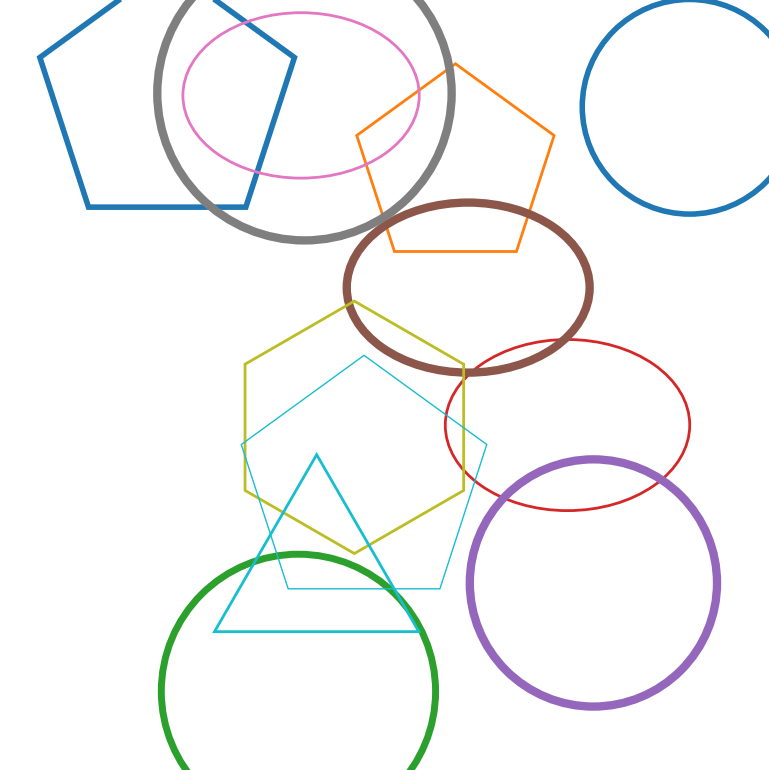[{"shape": "circle", "thickness": 2, "radius": 0.7, "center": [0.896, 0.861]}, {"shape": "pentagon", "thickness": 2, "radius": 0.87, "center": [0.217, 0.872]}, {"shape": "pentagon", "thickness": 1, "radius": 0.67, "center": [0.591, 0.782]}, {"shape": "circle", "thickness": 2.5, "radius": 0.89, "center": [0.388, 0.102]}, {"shape": "oval", "thickness": 1, "radius": 0.79, "center": [0.737, 0.448]}, {"shape": "circle", "thickness": 3, "radius": 0.8, "center": [0.771, 0.243]}, {"shape": "oval", "thickness": 3, "radius": 0.79, "center": [0.608, 0.627]}, {"shape": "oval", "thickness": 1, "radius": 0.77, "center": [0.391, 0.876]}, {"shape": "circle", "thickness": 3, "radius": 0.96, "center": [0.395, 0.879]}, {"shape": "hexagon", "thickness": 1, "radius": 0.82, "center": [0.46, 0.445]}, {"shape": "triangle", "thickness": 1, "radius": 0.77, "center": [0.411, 0.256]}, {"shape": "pentagon", "thickness": 0.5, "radius": 0.84, "center": [0.473, 0.371]}]